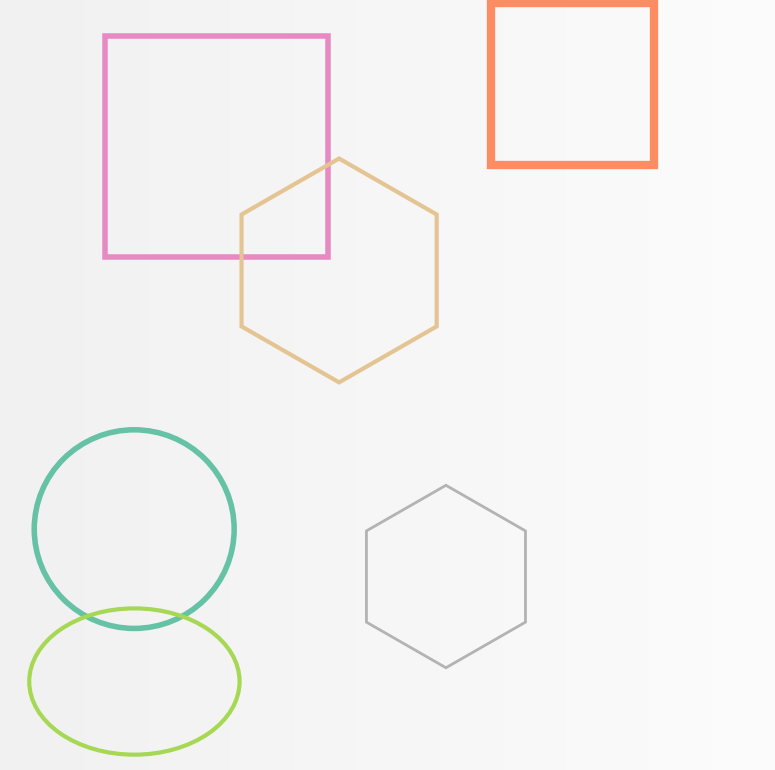[{"shape": "circle", "thickness": 2, "radius": 0.64, "center": [0.173, 0.313]}, {"shape": "square", "thickness": 3, "radius": 0.53, "center": [0.739, 0.891]}, {"shape": "square", "thickness": 2, "radius": 0.72, "center": [0.279, 0.81]}, {"shape": "oval", "thickness": 1.5, "radius": 0.68, "center": [0.173, 0.115]}, {"shape": "hexagon", "thickness": 1.5, "radius": 0.73, "center": [0.438, 0.649]}, {"shape": "hexagon", "thickness": 1, "radius": 0.59, "center": [0.575, 0.251]}]